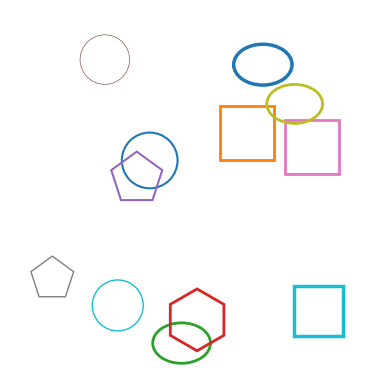[{"shape": "circle", "thickness": 1.5, "radius": 0.36, "center": [0.389, 0.583]}, {"shape": "oval", "thickness": 2.5, "radius": 0.38, "center": [0.683, 0.832]}, {"shape": "square", "thickness": 2, "radius": 0.35, "center": [0.642, 0.655]}, {"shape": "oval", "thickness": 2, "radius": 0.38, "center": [0.472, 0.109]}, {"shape": "hexagon", "thickness": 2, "radius": 0.4, "center": [0.512, 0.169]}, {"shape": "pentagon", "thickness": 1.5, "radius": 0.35, "center": [0.355, 0.537]}, {"shape": "circle", "thickness": 0.5, "radius": 0.32, "center": [0.272, 0.845]}, {"shape": "square", "thickness": 2, "radius": 0.35, "center": [0.809, 0.617]}, {"shape": "pentagon", "thickness": 1, "radius": 0.29, "center": [0.136, 0.276]}, {"shape": "oval", "thickness": 2, "radius": 0.36, "center": [0.765, 0.73]}, {"shape": "square", "thickness": 2.5, "radius": 0.32, "center": [0.827, 0.192]}, {"shape": "circle", "thickness": 1, "radius": 0.33, "center": [0.306, 0.207]}]